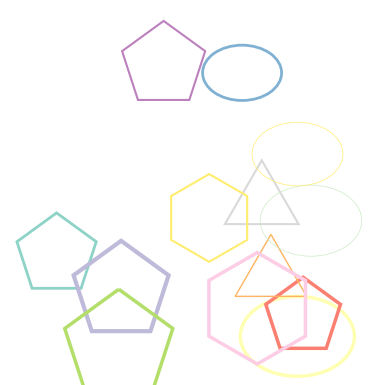[{"shape": "pentagon", "thickness": 2, "radius": 0.54, "center": [0.147, 0.339]}, {"shape": "oval", "thickness": 2.5, "radius": 0.74, "center": [0.772, 0.126]}, {"shape": "pentagon", "thickness": 3, "radius": 0.65, "center": [0.315, 0.245]}, {"shape": "pentagon", "thickness": 2.5, "radius": 0.51, "center": [0.787, 0.178]}, {"shape": "oval", "thickness": 2, "radius": 0.51, "center": [0.629, 0.811]}, {"shape": "triangle", "thickness": 1, "radius": 0.54, "center": [0.704, 0.284]}, {"shape": "pentagon", "thickness": 2.5, "radius": 0.74, "center": [0.309, 0.101]}, {"shape": "hexagon", "thickness": 2.5, "radius": 0.72, "center": [0.668, 0.199]}, {"shape": "triangle", "thickness": 1.5, "radius": 0.55, "center": [0.68, 0.473]}, {"shape": "pentagon", "thickness": 1.5, "radius": 0.57, "center": [0.425, 0.832]}, {"shape": "oval", "thickness": 0.5, "radius": 0.66, "center": [0.808, 0.427]}, {"shape": "hexagon", "thickness": 1.5, "radius": 0.57, "center": [0.543, 0.434]}, {"shape": "oval", "thickness": 0.5, "radius": 0.59, "center": [0.773, 0.6]}]